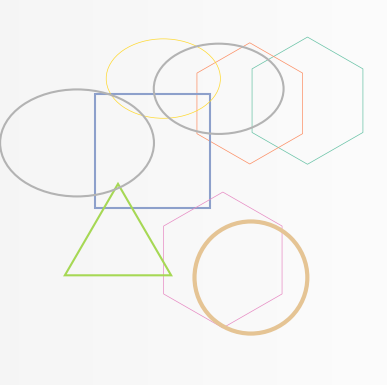[{"shape": "hexagon", "thickness": 0.5, "radius": 0.83, "center": [0.794, 0.739]}, {"shape": "hexagon", "thickness": 0.5, "radius": 0.79, "center": [0.645, 0.731]}, {"shape": "square", "thickness": 1.5, "radius": 0.74, "center": [0.394, 0.607]}, {"shape": "hexagon", "thickness": 0.5, "radius": 0.88, "center": [0.575, 0.325]}, {"shape": "triangle", "thickness": 1.5, "radius": 0.79, "center": [0.305, 0.364]}, {"shape": "oval", "thickness": 0.5, "radius": 0.74, "center": [0.421, 0.796]}, {"shape": "circle", "thickness": 3, "radius": 0.73, "center": [0.648, 0.279]}, {"shape": "oval", "thickness": 1.5, "radius": 0.84, "center": [0.564, 0.769]}, {"shape": "oval", "thickness": 1.5, "radius": 0.99, "center": [0.199, 0.629]}]